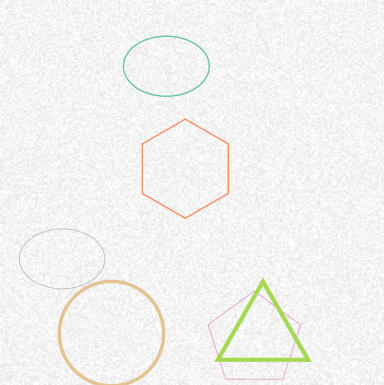[{"shape": "oval", "thickness": 1, "radius": 0.56, "center": [0.432, 0.828]}, {"shape": "hexagon", "thickness": 1, "radius": 0.64, "center": [0.481, 0.562]}, {"shape": "pentagon", "thickness": 0.5, "radius": 0.63, "center": [0.66, 0.117]}, {"shape": "triangle", "thickness": 3, "radius": 0.68, "center": [0.683, 0.133]}, {"shape": "circle", "thickness": 2.5, "radius": 0.68, "center": [0.29, 0.134]}, {"shape": "oval", "thickness": 0.5, "radius": 0.56, "center": [0.161, 0.328]}]